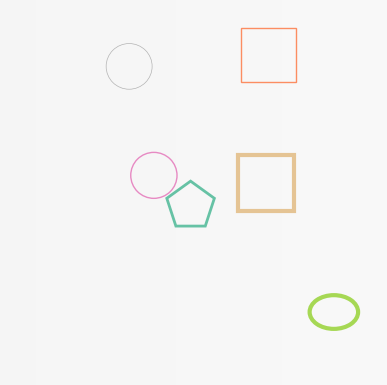[{"shape": "pentagon", "thickness": 2, "radius": 0.32, "center": [0.492, 0.465]}, {"shape": "square", "thickness": 1, "radius": 0.35, "center": [0.694, 0.857]}, {"shape": "circle", "thickness": 1, "radius": 0.3, "center": [0.397, 0.545]}, {"shape": "oval", "thickness": 3, "radius": 0.31, "center": [0.862, 0.19]}, {"shape": "square", "thickness": 3, "radius": 0.36, "center": [0.686, 0.526]}, {"shape": "circle", "thickness": 0.5, "radius": 0.3, "center": [0.333, 0.828]}]